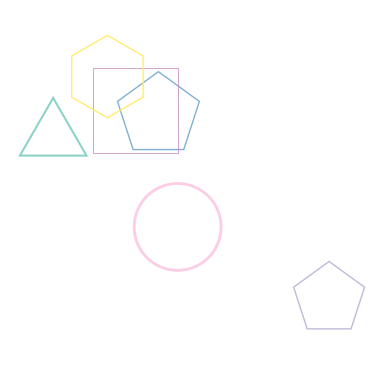[{"shape": "triangle", "thickness": 1.5, "radius": 0.5, "center": [0.138, 0.646]}, {"shape": "pentagon", "thickness": 1, "radius": 0.48, "center": [0.855, 0.224]}, {"shape": "pentagon", "thickness": 1, "radius": 0.56, "center": [0.411, 0.702]}, {"shape": "circle", "thickness": 2, "radius": 0.56, "center": [0.461, 0.411]}, {"shape": "square", "thickness": 0.5, "radius": 0.55, "center": [0.352, 0.713]}, {"shape": "hexagon", "thickness": 1, "radius": 0.54, "center": [0.279, 0.801]}]